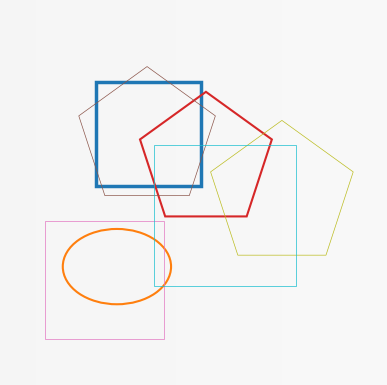[{"shape": "square", "thickness": 2.5, "radius": 0.68, "center": [0.384, 0.651]}, {"shape": "oval", "thickness": 1.5, "radius": 0.7, "center": [0.302, 0.308]}, {"shape": "pentagon", "thickness": 1.5, "radius": 0.89, "center": [0.531, 0.583]}, {"shape": "pentagon", "thickness": 0.5, "radius": 0.93, "center": [0.38, 0.642]}, {"shape": "square", "thickness": 0.5, "radius": 0.76, "center": [0.27, 0.273]}, {"shape": "pentagon", "thickness": 0.5, "radius": 0.97, "center": [0.727, 0.494]}, {"shape": "square", "thickness": 0.5, "radius": 0.92, "center": [0.581, 0.441]}]